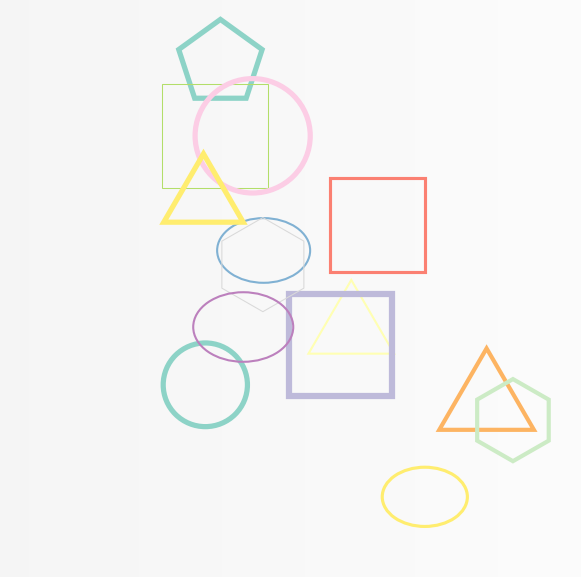[{"shape": "pentagon", "thickness": 2.5, "radius": 0.38, "center": [0.379, 0.89]}, {"shape": "circle", "thickness": 2.5, "radius": 0.36, "center": [0.353, 0.333]}, {"shape": "triangle", "thickness": 1, "radius": 0.43, "center": [0.604, 0.429]}, {"shape": "square", "thickness": 3, "radius": 0.44, "center": [0.586, 0.402]}, {"shape": "square", "thickness": 1.5, "radius": 0.41, "center": [0.65, 0.61]}, {"shape": "oval", "thickness": 1, "radius": 0.4, "center": [0.454, 0.565]}, {"shape": "triangle", "thickness": 2, "radius": 0.47, "center": [0.837, 0.302]}, {"shape": "square", "thickness": 0.5, "radius": 0.45, "center": [0.37, 0.764]}, {"shape": "circle", "thickness": 2.5, "radius": 0.5, "center": [0.435, 0.764]}, {"shape": "hexagon", "thickness": 0.5, "radius": 0.41, "center": [0.452, 0.541]}, {"shape": "oval", "thickness": 1, "radius": 0.43, "center": [0.418, 0.433]}, {"shape": "hexagon", "thickness": 2, "radius": 0.36, "center": [0.882, 0.272]}, {"shape": "triangle", "thickness": 2.5, "radius": 0.39, "center": [0.35, 0.654]}, {"shape": "oval", "thickness": 1.5, "radius": 0.37, "center": [0.731, 0.139]}]